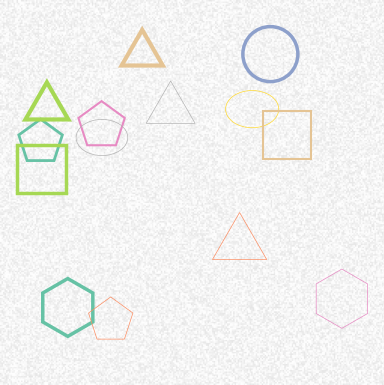[{"shape": "pentagon", "thickness": 2, "radius": 0.3, "center": [0.105, 0.631]}, {"shape": "hexagon", "thickness": 2.5, "radius": 0.38, "center": [0.176, 0.201]}, {"shape": "triangle", "thickness": 0.5, "radius": 0.41, "center": [0.622, 0.367]}, {"shape": "pentagon", "thickness": 0.5, "radius": 0.3, "center": [0.288, 0.168]}, {"shape": "circle", "thickness": 2.5, "radius": 0.36, "center": [0.702, 0.859]}, {"shape": "pentagon", "thickness": 1.5, "radius": 0.32, "center": [0.264, 0.674]}, {"shape": "hexagon", "thickness": 0.5, "radius": 0.39, "center": [0.888, 0.224]}, {"shape": "square", "thickness": 2.5, "radius": 0.31, "center": [0.108, 0.562]}, {"shape": "triangle", "thickness": 3, "radius": 0.32, "center": [0.122, 0.722]}, {"shape": "oval", "thickness": 0.5, "radius": 0.35, "center": [0.655, 0.717]}, {"shape": "square", "thickness": 1.5, "radius": 0.31, "center": [0.745, 0.65]}, {"shape": "triangle", "thickness": 3, "radius": 0.31, "center": [0.369, 0.861]}, {"shape": "triangle", "thickness": 0.5, "radius": 0.37, "center": [0.443, 0.716]}, {"shape": "oval", "thickness": 0.5, "radius": 0.34, "center": [0.265, 0.643]}]